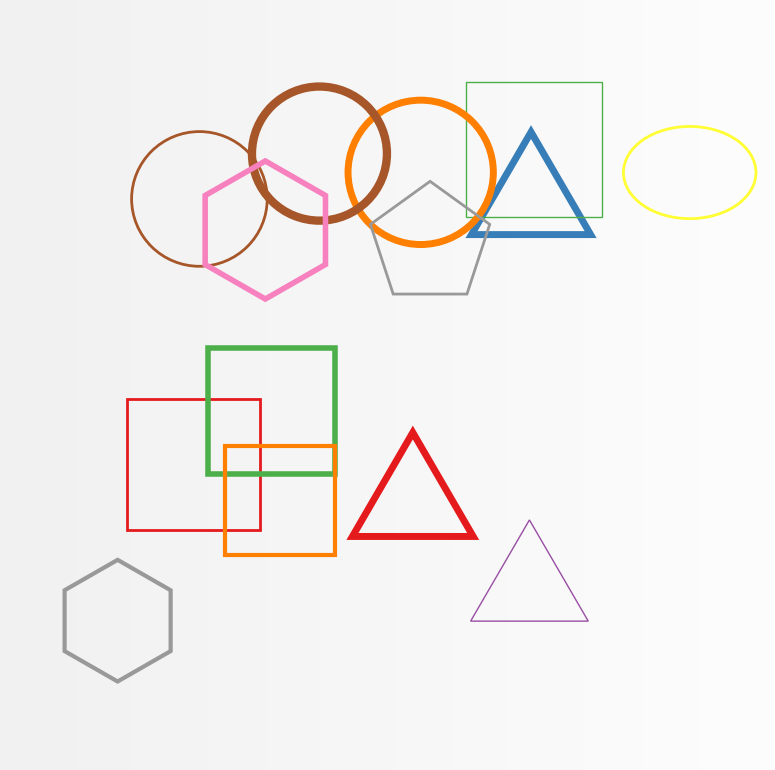[{"shape": "triangle", "thickness": 2.5, "radius": 0.45, "center": [0.533, 0.348]}, {"shape": "square", "thickness": 1, "radius": 0.43, "center": [0.25, 0.397]}, {"shape": "triangle", "thickness": 2.5, "radius": 0.44, "center": [0.685, 0.74]}, {"shape": "square", "thickness": 2, "radius": 0.41, "center": [0.35, 0.466]}, {"shape": "square", "thickness": 0.5, "radius": 0.44, "center": [0.689, 0.806]}, {"shape": "triangle", "thickness": 0.5, "radius": 0.44, "center": [0.683, 0.237]}, {"shape": "square", "thickness": 1.5, "radius": 0.35, "center": [0.361, 0.35]}, {"shape": "circle", "thickness": 2.5, "radius": 0.47, "center": [0.543, 0.776]}, {"shape": "oval", "thickness": 1, "radius": 0.43, "center": [0.89, 0.776]}, {"shape": "circle", "thickness": 1, "radius": 0.44, "center": [0.257, 0.742]}, {"shape": "circle", "thickness": 3, "radius": 0.44, "center": [0.412, 0.801]}, {"shape": "hexagon", "thickness": 2, "radius": 0.45, "center": [0.342, 0.701]}, {"shape": "hexagon", "thickness": 1.5, "radius": 0.39, "center": [0.152, 0.194]}, {"shape": "pentagon", "thickness": 1, "radius": 0.4, "center": [0.555, 0.684]}]